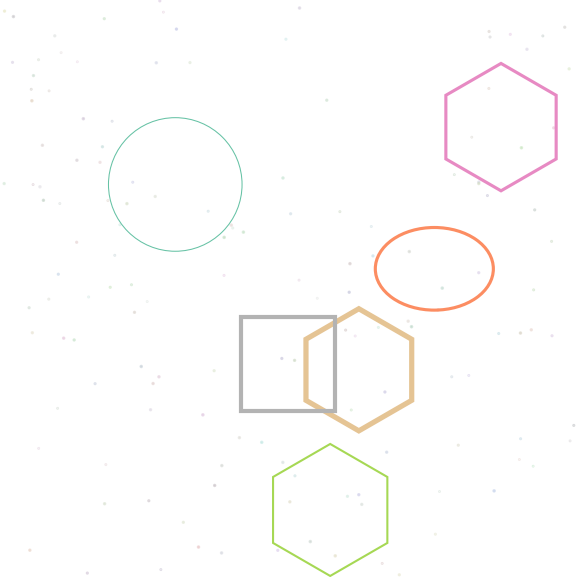[{"shape": "circle", "thickness": 0.5, "radius": 0.58, "center": [0.303, 0.68]}, {"shape": "oval", "thickness": 1.5, "radius": 0.51, "center": [0.752, 0.534]}, {"shape": "hexagon", "thickness": 1.5, "radius": 0.55, "center": [0.868, 0.779]}, {"shape": "hexagon", "thickness": 1, "radius": 0.57, "center": [0.572, 0.116]}, {"shape": "hexagon", "thickness": 2.5, "radius": 0.53, "center": [0.621, 0.359]}, {"shape": "square", "thickness": 2, "radius": 0.41, "center": [0.498, 0.368]}]